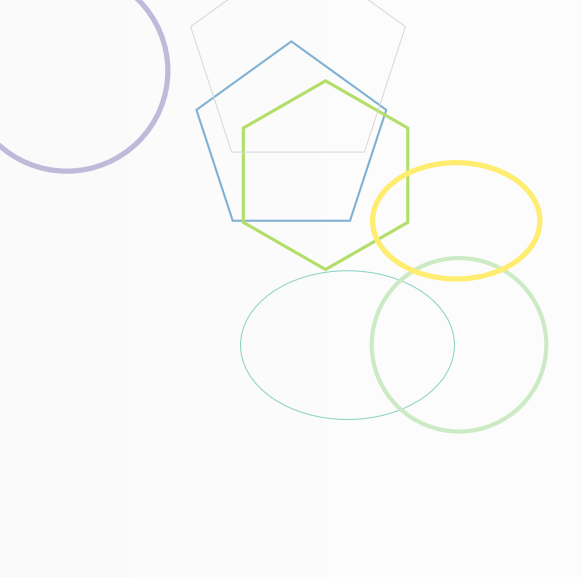[{"shape": "oval", "thickness": 0.5, "radius": 0.92, "center": [0.598, 0.402]}, {"shape": "circle", "thickness": 2.5, "radius": 0.87, "center": [0.115, 0.877]}, {"shape": "pentagon", "thickness": 1, "radius": 0.86, "center": [0.501, 0.756]}, {"shape": "hexagon", "thickness": 1.5, "radius": 0.82, "center": [0.56, 0.696]}, {"shape": "pentagon", "thickness": 0.5, "radius": 0.97, "center": [0.513, 0.893]}, {"shape": "circle", "thickness": 2, "radius": 0.75, "center": [0.79, 0.402]}, {"shape": "oval", "thickness": 2.5, "radius": 0.72, "center": [0.785, 0.617]}]